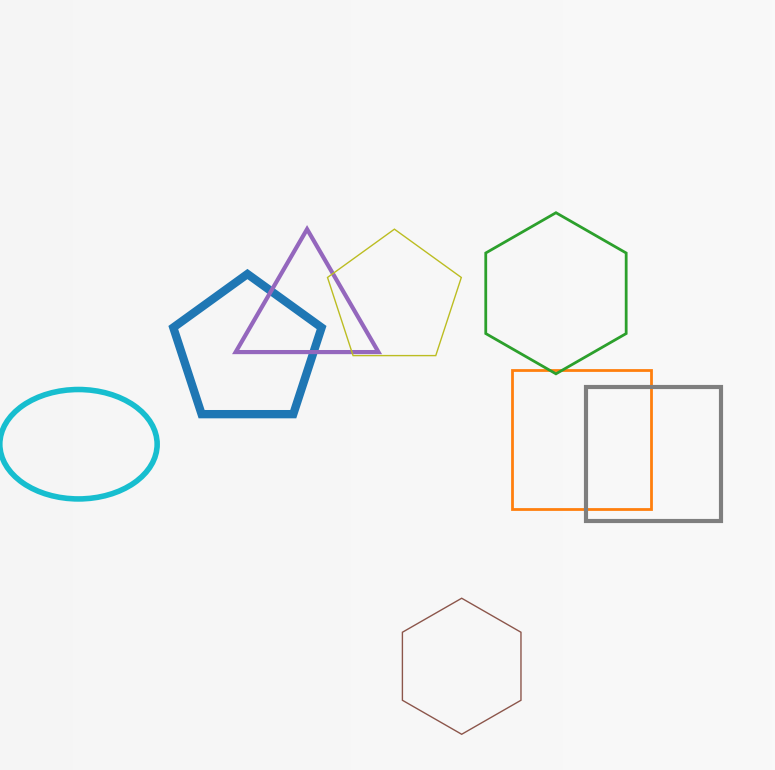[{"shape": "pentagon", "thickness": 3, "radius": 0.5, "center": [0.319, 0.544]}, {"shape": "square", "thickness": 1, "radius": 0.45, "center": [0.75, 0.429]}, {"shape": "hexagon", "thickness": 1, "radius": 0.52, "center": [0.717, 0.619]}, {"shape": "triangle", "thickness": 1.5, "radius": 0.53, "center": [0.396, 0.596]}, {"shape": "hexagon", "thickness": 0.5, "radius": 0.44, "center": [0.596, 0.135]}, {"shape": "square", "thickness": 1.5, "radius": 0.43, "center": [0.843, 0.41]}, {"shape": "pentagon", "thickness": 0.5, "radius": 0.45, "center": [0.509, 0.612]}, {"shape": "oval", "thickness": 2, "radius": 0.51, "center": [0.101, 0.423]}]